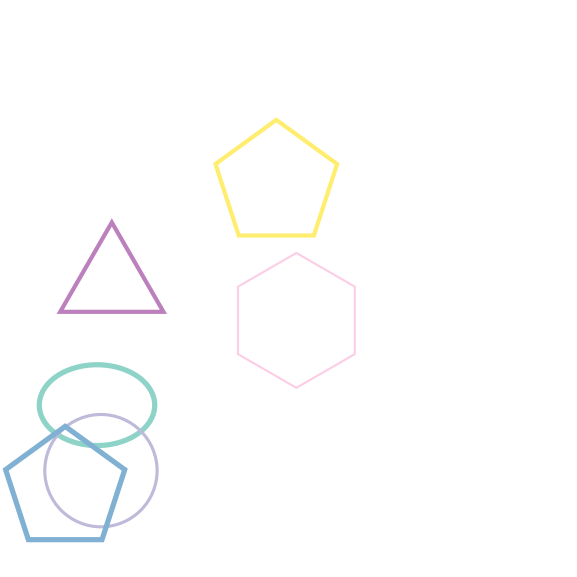[{"shape": "oval", "thickness": 2.5, "radius": 0.5, "center": [0.168, 0.298]}, {"shape": "circle", "thickness": 1.5, "radius": 0.49, "center": [0.175, 0.184]}, {"shape": "pentagon", "thickness": 2.5, "radius": 0.54, "center": [0.113, 0.152]}, {"shape": "hexagon", "thickness": 1, "radius": 0.58, "center": [0.513, 0.444]}, {"shape": "triangle", "thickness": 2, "radius": 0.52, "center": [0.194, 0.511]}, {"shape": "pentagon", "thickness": 2, "radius": 0.55, "center": [0.478, 0.681]}]